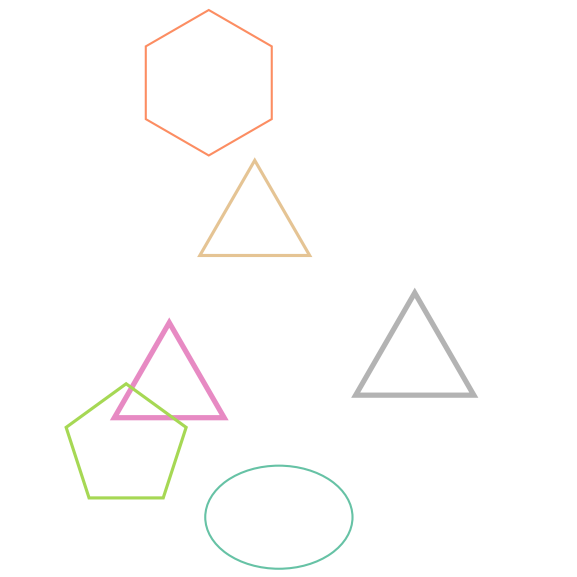[{"shape": "oval", "thickness": 1, "radius": 0.64, "center": [0.483, 0.104]}, {"shape": "hexagon", "thickness": 1, "radius": 0.63, "center": [0.362, 0.856]}, {"shape": "triangle", "thickness": 2.5, "radius": 0.55, "center": [0.293, 0.331]}, {"shape": "pentagon", "thickness": 1.5, "radius": 0.55, "center": [0.218, 0.225]}, {"shape": "triangle", "thickness": 1.5, "radius": 0.55, "center": [0.441, 0.612]}, {"shape": "triangle", "thickness": 2.5, "radius": 0.59, "center": [0.718, 0.374]}]